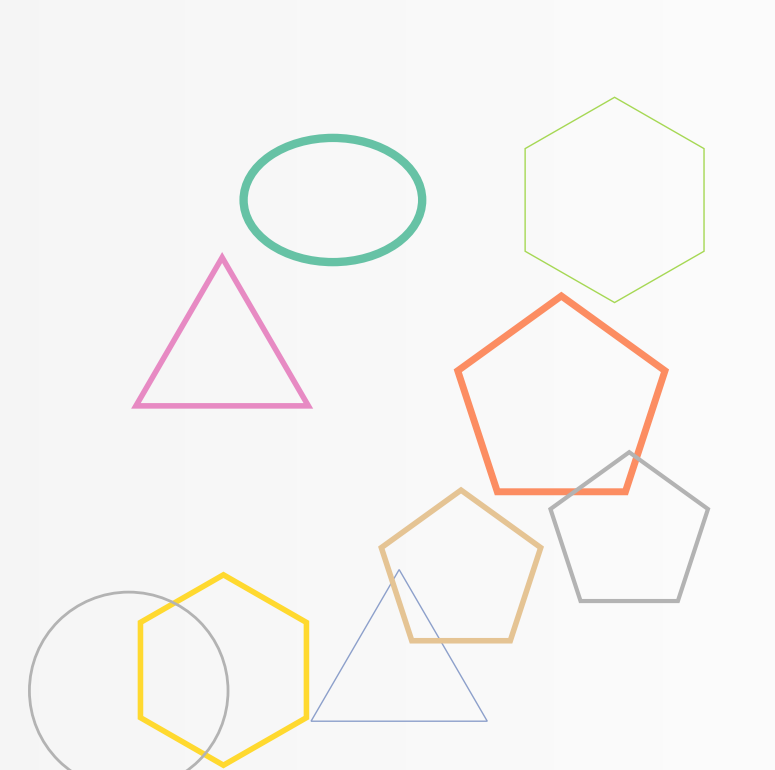[{"shape": "oval", "thickness": 3, "radius": 0.58, "center": [0.43, 0.74]}, {"shape": "pentagon", "thickness": 2.5, "radius": 0.7, "center": [0.724, 0.475]}, {"shape": "triangle", "thickness": 0.5, "radius": 0.66, "center": [0.515, 0.129]}, {"shape": "triangle", "thickness": 2, "radius": 0.64, "center": [0.287, 0.537]}, {"shape": "hexagon", "thickness": 0.5, "radius": 0.67, "center": [0.793, 0.74]}, {"shape": "hexagon", "thickness": 2, "radius": 0.62, "center": [0.288, 0.13]}, {"shape": "pentagon", "thickness": 2, "radius": 0.54, "center": [0.595, 0.255]}, {"shape": "pentagon", "thickness": 1.5, "radius": 0.53, "center": [0.812, 0.306]}, {"shape": "circle", "thickness": 1, "radius": 0.64, "center": [0.166, 0.103]}]